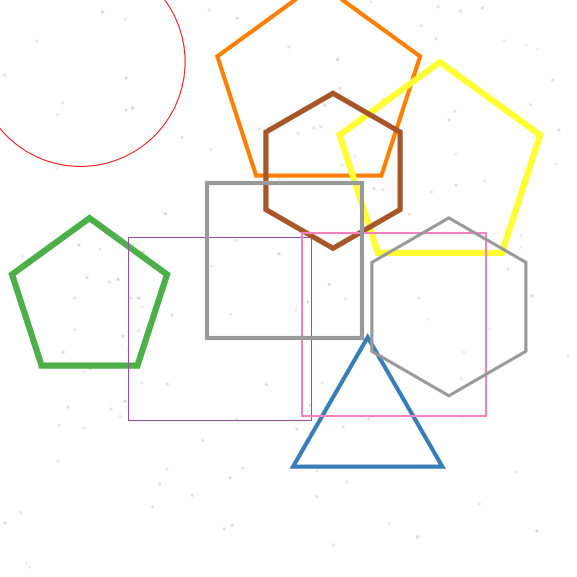[{"shape": "circle", "thickness": 0.5, "radius": 0.91, "center": [0.139, 0.892]}, {"shape": "triangle", "thickness": 2, "radius": 0.75, "center": [0.637, 0.266]}, {"shape": "pentagon", "thickness": 3, "radius": 0.71, "center": [0.155, 0.48]}, {"shape": "square", "thickness": 0.5, "radius": 0.79, "center": [0.38, 0.43]}, {"shape": "pentagon", "thickness": 2, "radius": 0.92, "center": [0.552, 0.844]}, {"shape": "pentagon", "thickness": 3, "radius": 0.91, "center": [0.762, 0.709]}, {"shape": "hexagon", "thickness": 2.5, "radius": 0.67, "center": [0.577, 0.703]}, {"shape": "square", "thickness": 1, "radius": 0.79, "center": [0.682, 0.437]}, {"shape": "square", "thickness": 2, "radius": 0.67, "center": [0.492, 0.548]}, {"shape": "hexagon", "thickness": 1.5, "radius": 0.77, "center": [0.777, 0.468]}]